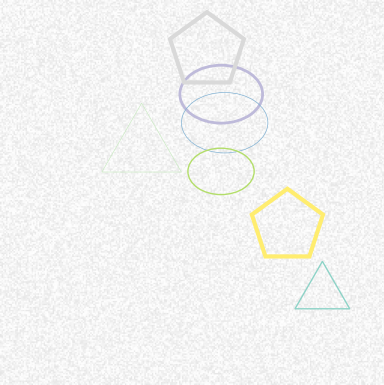[{"shape": "triangle", "thickness": 1, "radius": 0.41, "center": [0.837, 0.239]}, {"shape": "oval", "thickness": 2, "radius": 0.54, "center": [0.575, 0.755]}, {"shape": "oval", "thickness": 0.5, "radius": 0.56, "center": [0.584, 0.681]}, {"shape": "oval", "thickness": 1, "radius": 0.43, "center": [0.574, 0.555]}, {"shape": "pentagon", "thickness": 3, "radius": 0.5, "center": [0.538, 0.868]}, {"shape": "triangle", "thickness": 0.5, "radius": 0.6, "center": [0.368, 0.613]}, {"shape": "pentagon", "thickness": 3, "radius": 0.49, "center": [0.747, 0.413]}]